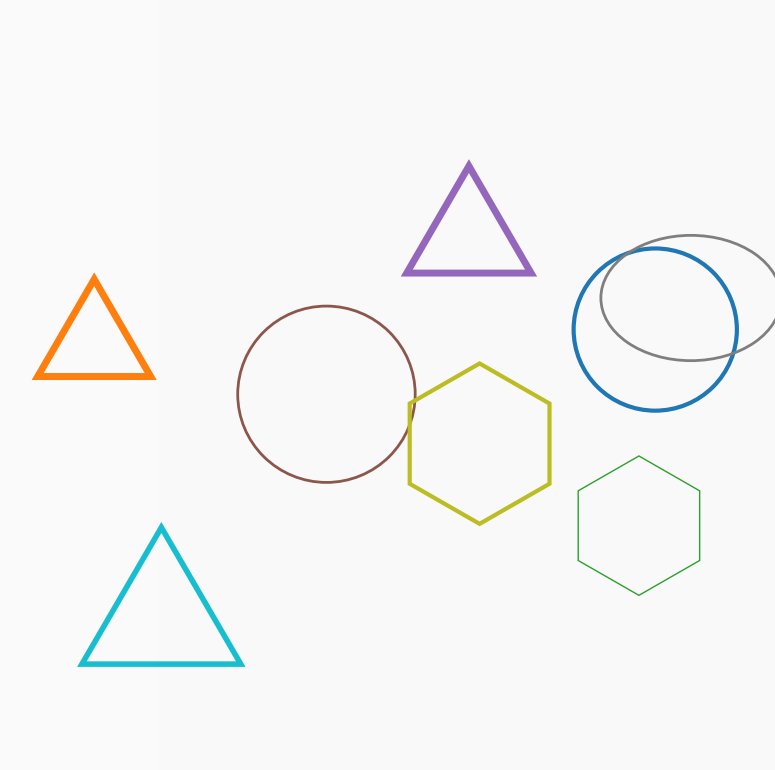[{"shape": "circle", "thickness": 1.5, "radius": 0.53, "center": [0.845, 0.572]}, {"shape": "triangle", "thickness": 2.5, "radius": 0.42, "center": [0.122, 0.553]}, {"shape": "hexagon", "thickness": 0.5, "radius": 0.45, "center": [0.824, 0.317]}, {"shape": "triangle", "thickness": 2.5, "radius": 0.46, "center": [0.605, 0.692]}, {"shape": "circle", "thickness": 1, "radius": 0.57, "center": [0.421, 0.488]}, {"shape": "oval", "thickness": 1, "radius": 0.58, "center": [0.892, 0.613]}, {"shape": "hexagon", "thickness": 1.5, "radius": 0.52, "center": [0.619, 0.424]}, {"shape": "triangle", "thickness": 2, "radius": 0.59, "center": [0.208, 0.197]}]